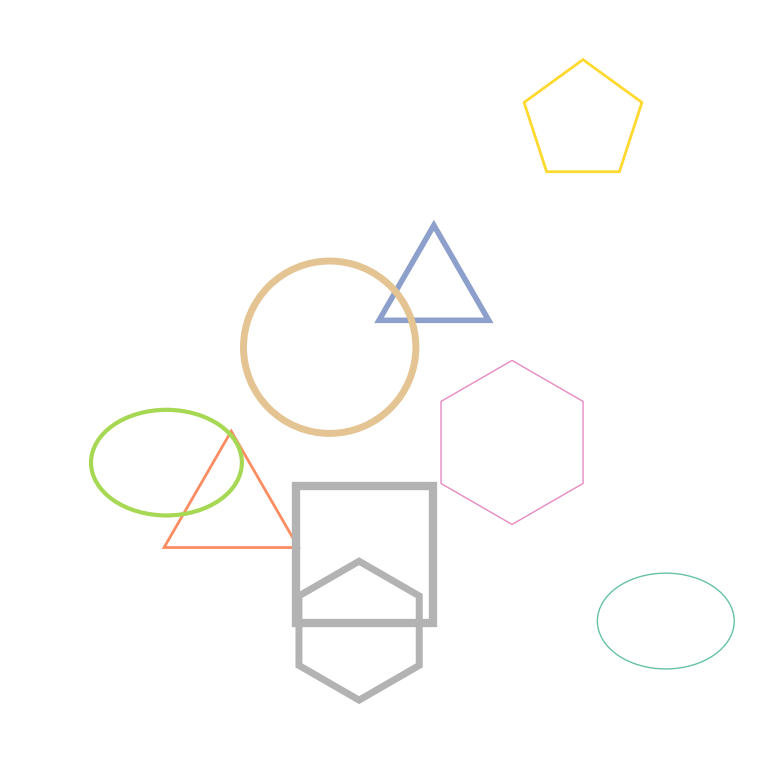[{"shape": "oval", "thickness": 0.5, "radius": 0.44, "center": [0.865, 0.193]}, {"shape": "triangle", "thickness": 1, "radius": 0.5, "center": [0.3, 0.339]}, {"shape": "triangle", "thickness": 2, "radius": 0.41, "center": [0.563, 0.625]}, {"shape": "hexagon", "thickness": 0.5, "radius": 0.53, "center": [0.665, 0.425]}, {"shape": "oval", "thickness": 1.5, "radius": 0.49, "center": [0.216, 0.399]}, {"shape": "pentagon", "thickness": 1, "radius": 0.4, "center": [0.757, 0.842]}, {"shape": "circle", "thickness": 2.5, "radius": 0.56, "center": [0.428, 0.549]}, {"shape": "hexagon", "thickness": 2.5, "radius": 0.45, "center": [0.466, 0.181]}, {"shape": "square", "thickness": 3, "radius": 0.45, "center": [0.474, 0.28]}]